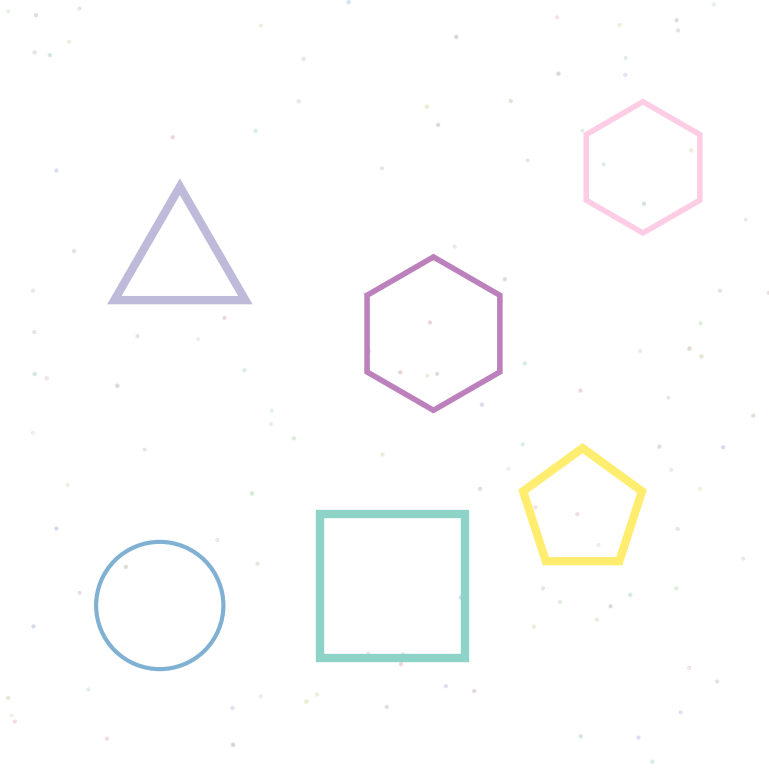[{"shape": "square", "thickness": 3, "radius": 0.47, "center": [0.51, 0.239]}, {"shape": "triangle", "thickness": 3, "radius": 0.49, "center": [0.234, 0.659]}, {"shape": "circle", "thickness": 1.5, "radius": 0.41, "center": [0.207, 0.214]}, {"shape": "hexagon", "thickness": 2, "radius": 0.43, "center": [0.835, 0.783]}, {"shape": "hexagon", "thickness": 2, "radius": 0.5, "center": [0.563, 0.567]}, {"shape": "pentagon", "thickness": 3, "radius": 0.41, "center": [0.757, 0.337]}]